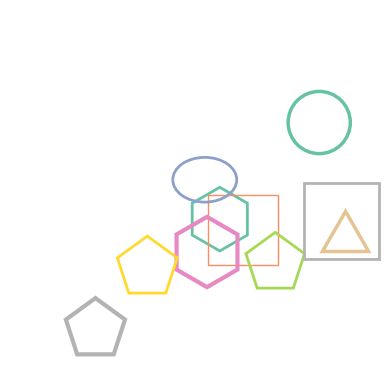[{"shape": "hexagon", "thickness": 2, "radius": 0.41, "center": [0.571, 0.431]}, {"shape": "circle", "thickness": 2.5, "radius": 0.4, "center": [0.829, 0.682]}, {"shape": "square", "thickness": 1, "radius": 0.46, "center": [0.63, 0.403]}, {"shape": "oval", "thickness": 2, "radius": 0.42, "center": [0.532, 0.533]}, {"shape": "hexagon", "thickness": 3, "radius": 0.46, "center": [0.538, 0.345]}, {"shape": "pentagon", "thickness": 2, "radius": 0.4, "center": [0.715, 0.316]}, {"shape": "pentagon", "thickness": 2, "radius": 0.41, "center": [0.383, 0.305]}, {"shape": "triangle", "thickness": 2.5, "radius": 0.35, "center": [0.897, 0.381]}, {"shape": "pentagon", "thickness": 3, "radius": 0.4, "center": [0.248, 0.145]}, {"shape": "square", "thickness": 2, "radius": 0.49, "center": [0.887, 0.425]}]